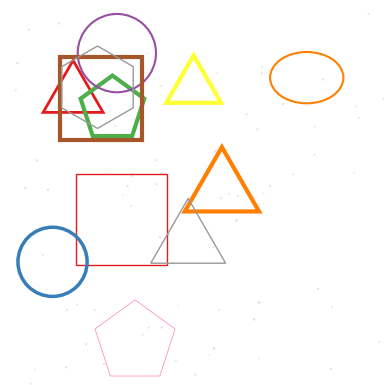[{"shape": "square", "thickness": 1, "radius": 0.59, "center": [0.315, 0.43]}, {"shape": "triangle", "thickness": 2, "radius": 0.45, "center": [0.19, 0.753]}, {"shape": "circle", "thickness": 2.5, "radius": 0.45, "center": [0.136, 0.32]}, {"shape": "pentagon", "thickness": 3, "radius": 0.43, "center": [0.292, 0.717]}, {"shape": "circle", "thickness": 1.5, "radius": 0.51, "center": [0.304, 0.862]}, {"shape": "triangle", "thickness": 3, "radius": 0.56, "center": [0.576, 0.506]}, {"shape": "oval", "thickness": 1.5, "radius": 0.48, "center": [0.797, 0.798]}, {"shape": "triangle", "thickness": 3, "radius": 0.41, "center": [0.503, 0.774]}, {"shape": "square", "thickness": 3, "radius": 0.54, "center": [0.263, 0.744]}, {"shape": "pentagon", "thickness": 0.5, "radius": 0.55, "center": [0.351, 0.112]}, {"shape": "triangle", "thickness": 1, "radius": 0.56, "center": [0.489, 0.372]}, {"shape": "hexagon", "thickness": 1, "radius": 0.54, "center": [0.253, 0.773]}]